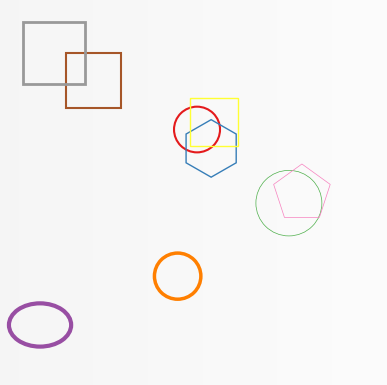[{"shape": "circle", "thickness": 1.5, "radius": 0.3, "center": [0.508, 0.664]}, {"shape": "hexagon", "thickness": 1, "radius": 0.37, "center": [0.545, 0.615]}, {"shape": "circle", "thickness": 0.5, "radius": 0.43, "center": [0.746, 0.472]}, {"shape": "oval", "thickness": 3, "radius": 0.4, "center": [0.103, 0.156]}, {"shape": "circle", "thickness": 2.5, "radius": 0.3, "center": [0.458, 0.283]}, {"shape": "square", "thickness": 1, "radius": 0.31, "center": [0.553, 0.683]}, {"shape": "square", "thickness": 1.5, "radius": 0.36, "center": [0.24, 0.791]}, {"shape": "pentagon", "thickness": 0.5, "radius": 0.38, "center": [0.779, 0.497]}, {"shape": "square", "thickness": 2, "radius": 0.4, "center": [0.139, 0.862]}]